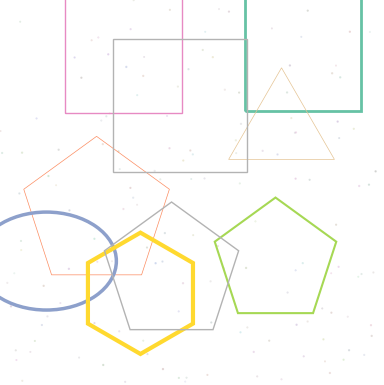[{"shape": "square", "thickness": 2, "radius": 0.75, "center": [0.786, 0.864]}, {"shape": "pentagon", "thickness": 0.5, "radius": 0.99, "center": [0.251, 0.447]}, {"shape": "oval", "thickness": 2.5, "radius": 0.91, "center": [0.121, 0.322]}, {"shape": "square", "thickness": 1, "radius": 0.76, "center": [0.321, 0.858]}, {"shape": "pentagon", "thickness": 1.5, "radius": 0.83, "center": [0.716, 0.321]}, {"shape": "hexagon", "thickness": 3, "radius": 0.79, "center": [0.365, 0.238]}, {"shape": "triangle", "thickness": 0.5, "radius": 0.79, "center": [0.731, 0.665]}, {"shape": "square", "thickness": 1, "radius": 0.86, "center": [0.467, 0.725]}, {"shape": "pentagon", "thickness": 1, "radius": 0.92, "center": [0.446, 0.292]}]